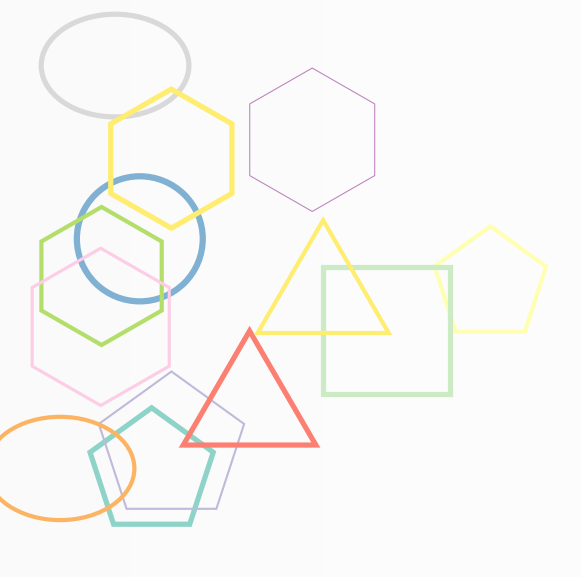[{"shape": "pentagon", "thickness": 2.5, "radius": 0.56, "center": [0.261, 0.182]}, {"shape": "pentagon", "thickness": 2, "radius": 0.5, "center": [0.844, 0.506]}, {"shape": "pentagon", "thickness": 1, "radius": 0.66, "center": [0.295, 0.224]}, {"shape": "triangle", "thickness": 2.5, "radius": 0.66, "center": [0.429, 0.294]}, {"shape": "circle", "thickness": 3, "radius": 0.54, "center": [0.241, 0.586]}, {"shape": "oval", "thickness": 2, "radius": 0.64, "center": [0.103, 0.188]}, {"shape": "hexagon", "thickness": 2, "radius": 0.6, "center": [0.175, 0.521]}, {"shape": "hexagon", "thickness": 1.5, "radius": 0.68, "center": [0.173, 0.433]}, {"shape": "oval", "thickness": 2.5, "radius": 0.64, "center": [0.198, 0.886]}, {"shape": "hexagon", "thickness": 0.5, "radius": 0.62, "center": [0.537, 0.757]}, {"shape": "square", "thickness": 2.5, "radius": 0.55, "center": [0.665, 0.426]}, {"shape": "triangle", "thickness": 2, "radius": 0.65, "center": [0.556, 0.488]}, {"shape": "hexagon", "thickness": 2.5, "radius": 0.6, "center": [0.295, 0.724]}]